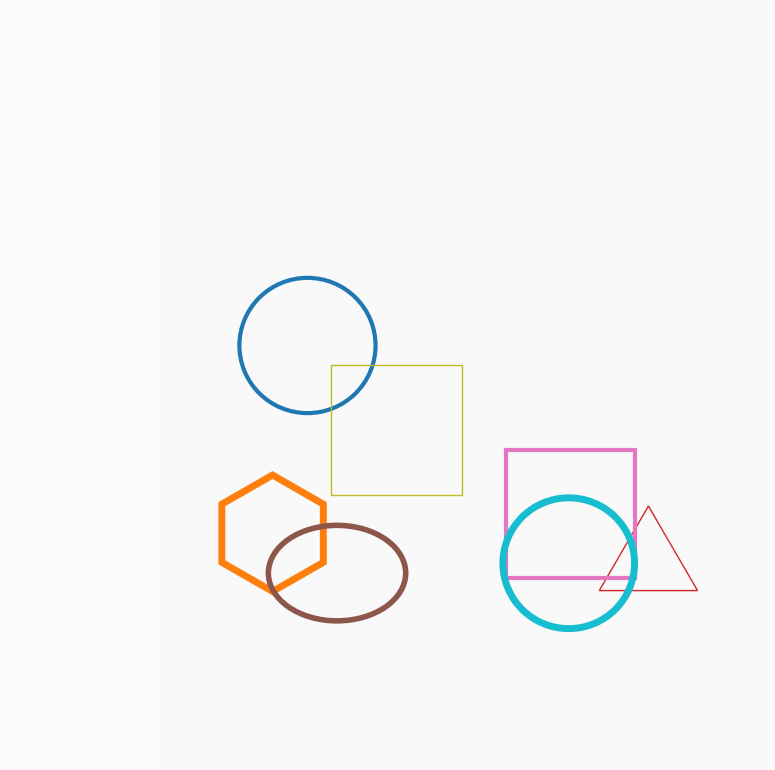[{"shape": "circle", "thickness": 1.5, "radius": 0.44, "center": [0.397, 0.551]}, {"shape": "hexagon", "thickness": 2.5, "radius": 0.38, "center": [0.352, 0.307]}, {"shape": "triangle", "thickness": 0.5, "radius": 0.37, "center": [0.837, 0.27]}, {"shape": "oval", "thickness": 2, "radius": 0.44, "center": [0.435, 0.256]}, {"shape": "square", "thickness": 1.5, "radius": 0.42, "center": [0.736, 0.333]}, {"shape": "square", "thickness": 0.5, "radius": 0.42, "center": [0.512, 0.441]}, {"shape": "circle", "thickness": 2.5, "radius": 0.42, "center": [0.734, 0.269]}]